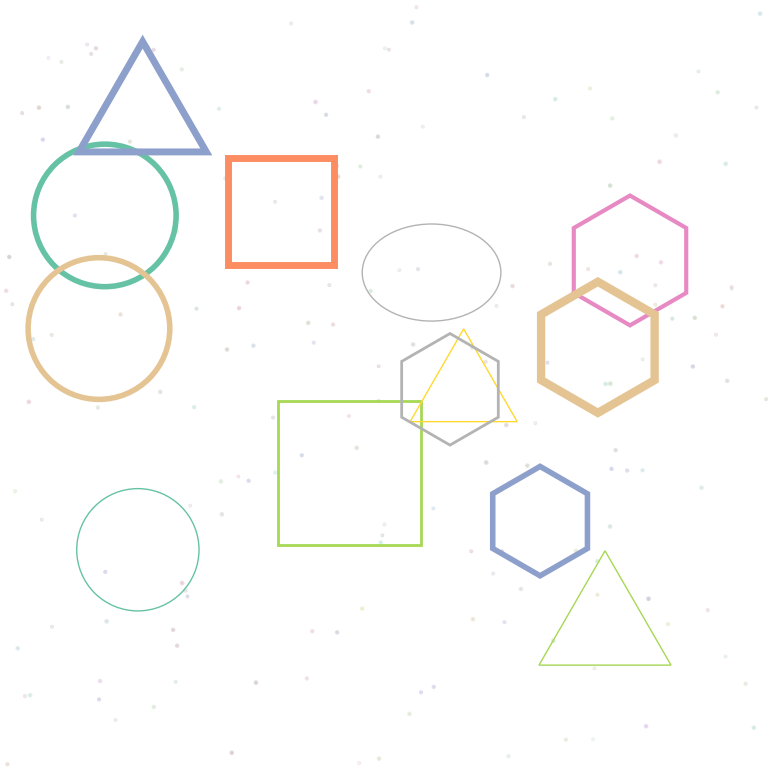[{"shape": "circle", "thickness": 0.5, "radius": 0.4, "center": [0.179, 0.286]}, {"shape": "circle", "thickness": 2, "radius": 0.46, "center": [0.136, 0.72]}, {"shape": "square", "thickness": 2.5, "radius": 0.35, "center": [0.365, 0.726]}, {"shape": "hexagon", "thickness": 2, "radius": 0.36, "center": [0.701, 0.323]}, {"shape": "triangle", "thickness": 2.5, "radius": 0.48, "center": [0.185, 0.85]}, {"shape": "hexagon", "thickness": 1.5, "radius": 0.42, "center": [0.818, 0.662]}, {"shape": "square", "thickness": 1, "radius": 0.47, "center": [0.454, 0.386]}, {"shape": "triangle", "thickness": 0.5, "radius": 0.49, "center": [0.786, 0.186]}, {"shape": "triangle", "thickness": 0.5, "radius": 0.4, "center": [0.602, 0.493]}, {"shape": "hexagon", "thickness": 3, "radius": 0.43, "center": [0.776, 0.549]}, {"shape": "circle", "thickness": 2, "radius": 0.46, "center": [0.128, 0.573]}, {"shape": "hexagon", "thickness": 1, "radius": 0.36, "center": [0.584, 0.494]}, {"shape": "oval", "thickness": 0.5, "radius": 0.45, "center": [0.56, 0.646]}]